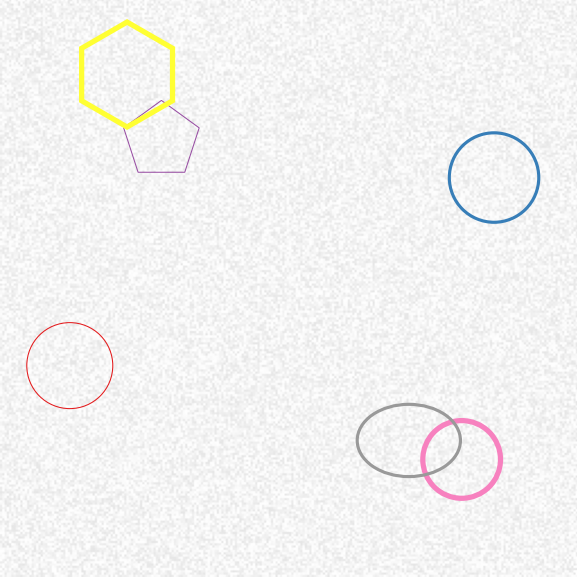[{"shape": "circle", "thickness": 0.5, "radius": 0.37, "center": [0.121, 0.366]}, {"shape": "circle", "thickness": 1.5, "radius": 0.39, "center": [0.855, 0.692]}, {"shape": "pentagon", "thickness": 0.5, "radius": 0.34, "center": [0.28, 0.756]}, {"shape": "hexagon", "thickness": 2.5, "radius": 0.45, "center": [0.22, 0.87]}, {"shape": "circle", "thickness": 2.5, "radius": 0.34, "center": [0.799, 0.204]}, {"shape": "oval", "thickness": 1.5, "radius": 0.45, "center": [0.708, 0.236]}]